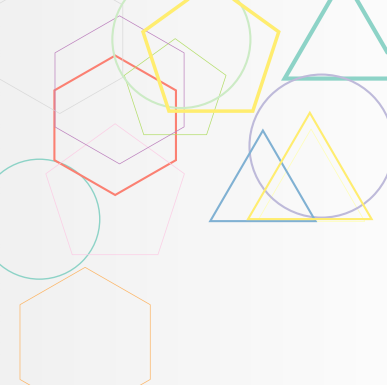[{"shape": "circle", "thickness": 1, "radius": 0.78, "center": [0.102, 0.431]}, {"shape": "triangle", "thickness": 3, "radius": 0.88, "center": [0.887, 0.884]}, {"shape": "triangle", "thickness": 0.5, "radius": 0.8, "center": [0.803, 0.505]}, {"shape": "circle", "thickness": 1.5, "radius": 0.93, "center": [0.83, 0.621]}, {"shape": "hexagon", "thickness": 1.5, "radius": 0.91, "center": [0.297, 0.675]}, {"shape": "triangle", "thickness": 1.5, "radius": 0.78, "center": [0.678, 0.504]}, {"shape": "hexagon", "thickness": 0.5, "radius": 0.97, "center": [0.22, 0.112]}, {"shape": "pentagon", "thickness": 0.5, "radius": 0.69, "center": [0.452, 0.762]}, {"shape": "pentagon", "thickness": 0.5, "radius": 0.94, "center": [0.297, 0.491]}, {"shape": "hexagon", "thickness": 0.5, "radius": 0.94, "center": [0.154, 0.893]}, {"shape": "hexagon", "thickness": 0.5, "radius": 0.96, "center": [0.308, 0.767]}, {"shape": "circle", "thickness": 1.5, "radius": 0.89, "center": [0.468, 0.898]}, {"shape": "triangle", "thickness": 1.5, "radius": 0.92, "center": [0.8, 0.523]}, {"shape": "pentagon", "thickness": 2.5, "radius": 0.92, "center": [0.544, 0.86]}]